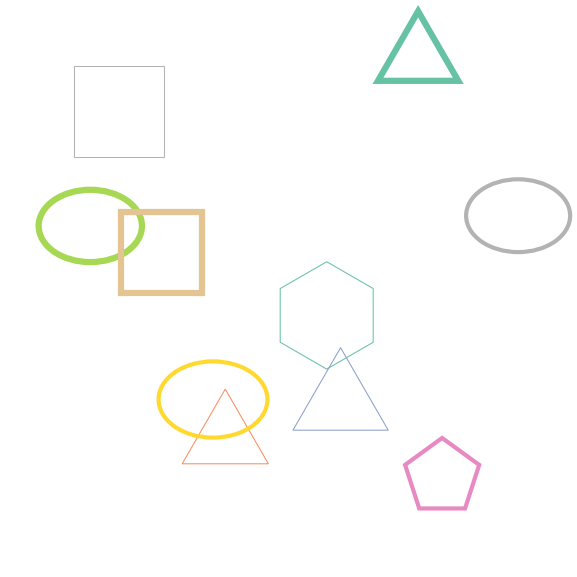[{"shape": "triangle", "thickness": 3, "radius": 0.4, "center": [0.724, 0.899]}, {"shape": "hexagon", "thickness": 0.5, "radius": 0.46, "center": [0.566, 0.453]}, {"shape": "triangle", "thickness": 0.5, "radius": 0.43, "center": [0.39, 0.239]}, {"shape": "triangle", "thickness": 0.5, "radius": 0.48, "center": [0.59, 0.302]}, {"shape": "pentagon", "thickness": 2, "radius": 0.34, "center": [0.766, 0.173]}, {"shape": "oval", "thickness": 3, "radius": 0.45, "center": [0.156, 0.608]}, {"shape": "oval", "thickness": 2, "radius": 0.47, "center": [0.369, 0.307]}, {"shape": "square", "thickness": 3, "radius": 0.35, "center": [0.279, 0.562]}, {"shape": "oval", "thickness": 2, "radius": 0.45, "center": [0.897, 0.626]}, {"shape": "square", "thickness": 0.5, "radius": 0.39, "center": [0.206, 0.806]}]